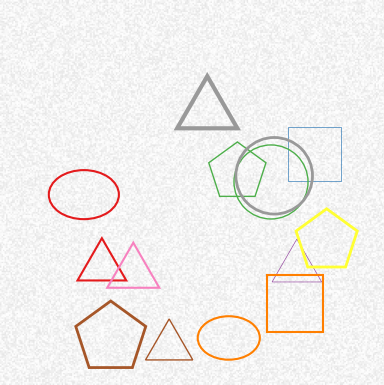[{"shape": "oval", "thickness": 1.5, "radius": 0.46, "center": [0.218, 0.494]}, {"shape": "triangle", "thickness": 1.5, "radius": 0.37, "center": [0.265, 0.308]}, {"shape": "square", "thickness": 0.5, "radius": 0.35, "center": [0.816, 0.6]}, {"shape": "circle", "thickness": 1, "radius": 0.48, "center": [0.704, 0.527]}, {"shape": "pentagon", "thickness": 1, "radius": 0.39, "center": [0.617, 0.553]}, {"shape": "triangle", "thickness": 0.5, "radius": 0.37, "center": [0.771, 0.305]}, {"shape": "square", "thickness": 1.5, "radius": 0.37, "center": [0.766, 0.212]}, {"shape": "oval", "thickness": 1.5, "radius": 0.4, "center": [0.594, 0.122]}, {"shape": "pentagon", "thickness": 2, "radius": 0.42, "center": [0.849, 0.374]}, {"shape": "triangle", "thickness": 1, "radius": 0.35, "center": [0.439, 0.101]}, {"shape": "pentagon", "thickness": 2, "radius": 0.48, "center": [0.288, 0.123]}, {"shape": "triangle", "thickness": 1.5, "radius": 0.39, "center": [0.346, 0.292]}, {"shape": "circle", "thickness": 2, "radius": 0.5, "center": [0.712, 0.543]}, {"shape": "triangle", "thickness": 3, "radius": 0.45, "center": [0.538, 0.712]}]